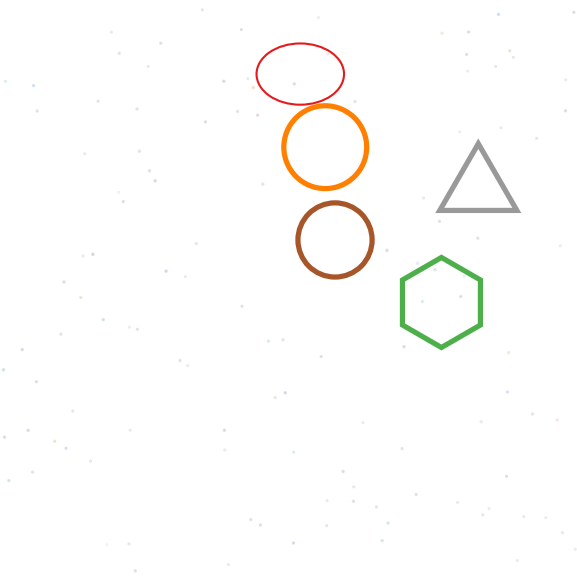[{"shape": "oval", "thickness": 1, "radius": 0.38, "center": [0.52, 0.871]}, {"shape": "hexagon", "thickness": 2.5, "radius": 0.39, "center": [0.764, 0.475]}, {"shape": "circle", "thickness": 2.5, "radius": 0.36, "center": [0.563, 0.744]}, {"shape": "circle", "thickness": 2.5, "radius": 0.32, "center": [0.58, 0.584]}, {"shape": "triangle", "thickness": 2.5, "radius": 0.39, "center": [0.828, 0.673]}]